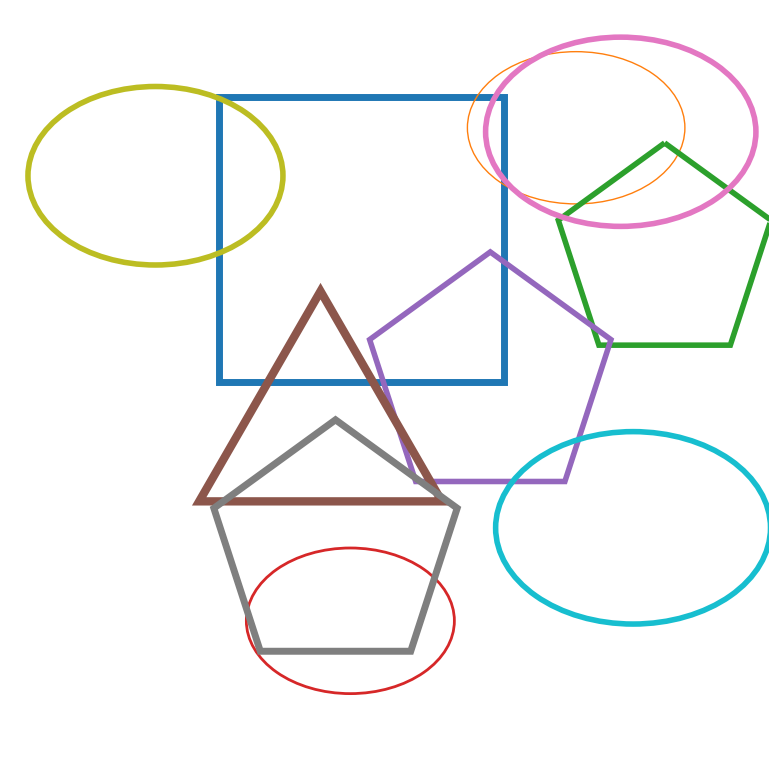[{"shape": "square", "thickness": 2.5, "radius": 0.92, "center": [0.469, 0.689]}, {"shape": "oval", "thickness": 0.5, "radius": 0.71, "center": [0.748, 0.834]}, {"shape": "pentagon", "thickness": 2, "radius": 0.73, "center": [0.863, 0.669]}, {"shape": "oval", "thickness": 1, "radius": 0.68, "center": [0.455, 0.194]}, {"shape": "pentagon", "thickness": 2, "radius": 0.82, "center": [0.637, 0.508]}, {"shape": "triangle", "thickness": 3, "radius": 0.91, "center": [0.416, 0.44]}, {"shape": "oval", "thickness": 2, "radius": 0.88, "center": [0.806, 0.829]}, {"shape": "pentagon", "thickness": 2.5, "radius": 0.83, "center": [0.436, 0.289]}, {"shape": "oval", "thickness": 2, "radius": 0.83, "center": [0.202, 0.772]}, {"shape": "oval", "thickness": 2, "radius": 0.89, "center": [0.822, 0.314]}]